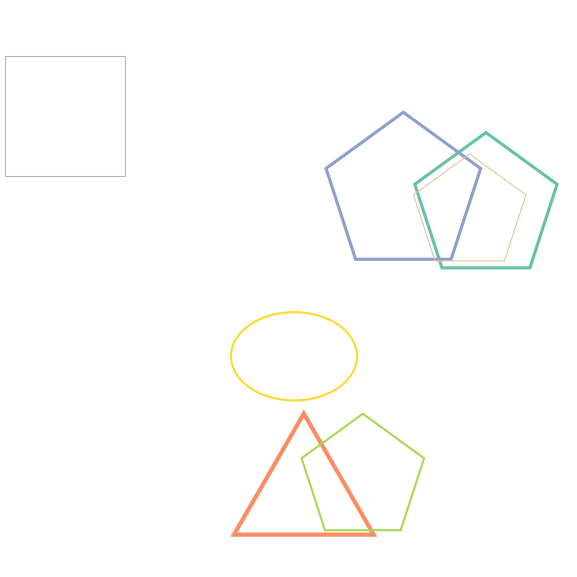[{"shape": "pentagon", "thickness": 1.5, "radius": 0.65, "center": [0.841, 0.64]}, {"shape": "triangle", "thickness": 2, "radius": 0.7, "center": [0.526, 0.143]}, {"shape": "pentagon", "thickness": 1.5, "radius": 0.7, "center": [0.698, 0.664]}, {"shape": "pentagon", "thickness": 1, "radius": 0.56, "center": [0.628, 0.171]}, {"shape": "oval", "thickness": 1, "radius": 0.55, "center": [0.509, 0.382]}, {"shape": "pentagon", "thickness": 0.5, "radius": 0.51, "center": [0.813, 0.63]}, {"shape": "square", "thickness": 0.5, "radius": 0.52, "center": [0.112, 0.799]}]